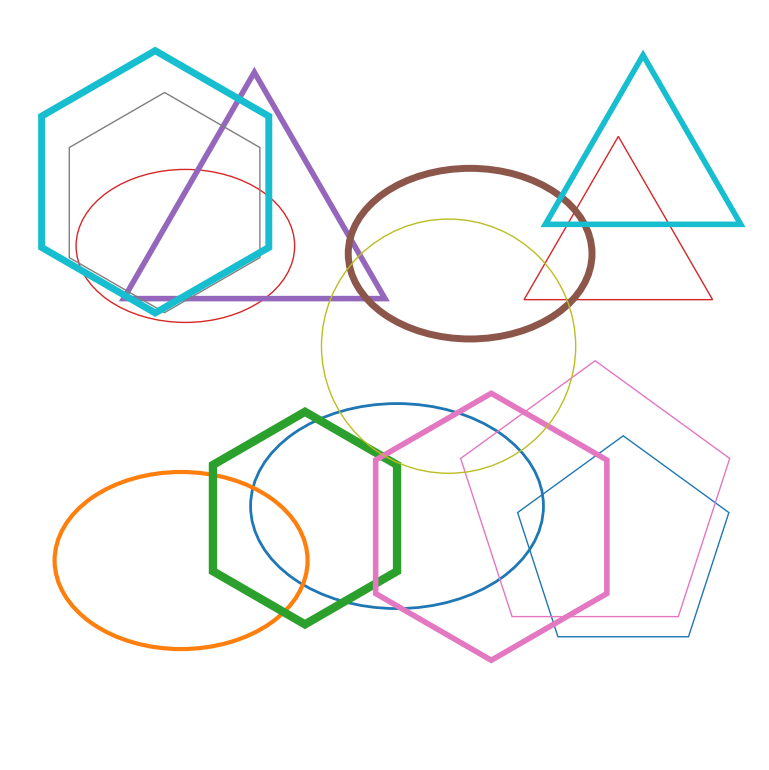[{"shape": "pentagon", "thickness": 0.5, "radius": 0.72, "center": [0.809, 0.29]}, {"shape": "oval", "thickness": 1, "radius": 0.95, "center": [0.516, 0.343]}, {"shape": "oval", "thickness": 1.5, "radius": 0.82, "center": [0.235, 0.272]}, {"shape": "hexagon", "thickness": 3, "radius": 0.69, "center": [0.396, 0.327]}, {"shape": "oval", "thickness": 0.5, "radius": 0.71, "center": [0.241, 0.681]}, {"shape": "triangle", "thickness": 0.5, "radius": 0.71, "center": [0.803, 0.682]}, {"shape": "triangle", "thickness": 2, "radius": 0.98, "center": [0.33, 0.71]}, {"shape": "oval", "thickness": 2.5, "radius": 0.79, "center": [0.611, 0.671]}, {"shape": "hexagon", "thickness": 2, "radius": 0.87, "center": [0.638, 0.316]}, {"shape": "pentagon", "thickness": 0.5, "radius": 0.92, "center": [0.773, 0.348]}, {"shape": "hexagon", "thickness": 0.5, "radius": 0.71, "center": [0.214, 0.737]}, {"shape": "circle", "thickness": 0.5, "radius": 0.83, "center": [0.583, 0.55]}, {"shape": "hexagon", "thickness": 2.5, "radius": 0.85, "center": [0.202, 0.764]}, {"shape": "triangle", "thickness": 2, "radius": 0.73, "center": [0.835, 0.782]}]